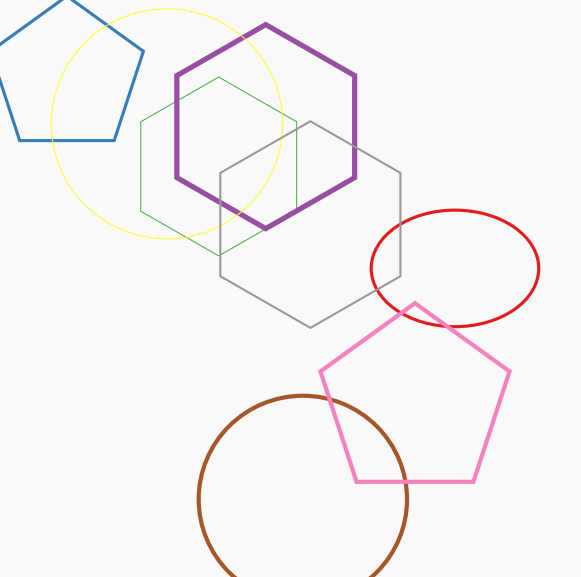[{"shape": "oval", "thickness": 1.5, "radius": 0.72, "center": [0.783, 0.534]}, {"shape": "pentagon", "thickness": 1.5, "radius": 0.69, "center": [0.115, 0.868]}, {"shape": "hexagon", "thickness": 0.5, "radius": 0.77, "center": [0.376, 0.711]}, {"shape": "hexagon", "thickness": 2.5, "radius": 0.88, "center": [0.457, 0.78]}, {"shape": "circle", "thickness": 0.5, "radius": 1.0, "center": [0.287, 0.785]}, {"shape": "circle", "thickness": 2, "radius": 0.9, "center": [0.521, 0.135]}, {"shape": "pentagon", "thickness": 2, "radius": 0.86, "center": [0.714, 0.303]}, {"shape": "hexagon", "thickness": 1, "radius": 0.89, "center": [0.534, 0.61]}]